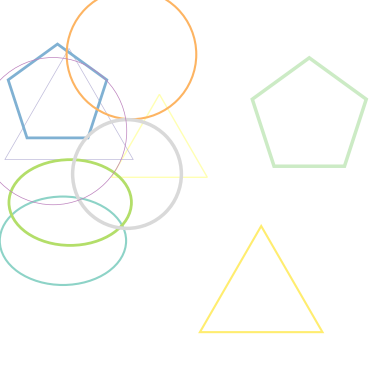[{"shape": "oval", "thickness": 1.5, "radius": 0.82, "center": [0.163, 0.375]}, {"shape": "triangle", "thickness": 1, "radius": 0.72, "center": [0.414, 0.611]}, {"shape": "triangle", "thickness": 0.5, "radius": 0.96, "center": [0.179, 0.682]}, {"shape": "pentagon", "thickness": 2, "radius": 0.67, "center": [0.149, 0.751]}, {"shape": "circle", "thickness": 1.5, "radius": 0.84, "center": [0.341, 0.859]}, {"shape": "oval", "thickness": 2, "radius": 0.8, "center": [0.182, 0.474]}, {"shape": "circle", "thickness": 2.5, "radius": 0.71, "center": [0.33, 0.548]}, {"shape": "circle", "thickness": 0.5, "radius": 0.96, "center": [0.138, 0.659]}, {"shape": "pentagon", "thickness": 2.5, "radius": 0.78, "center": [0.803, 0.694]}, {"shape": "triangle", "thickness": 1.5, "radius": 0.92, "center": [0.678, 0.229]}]